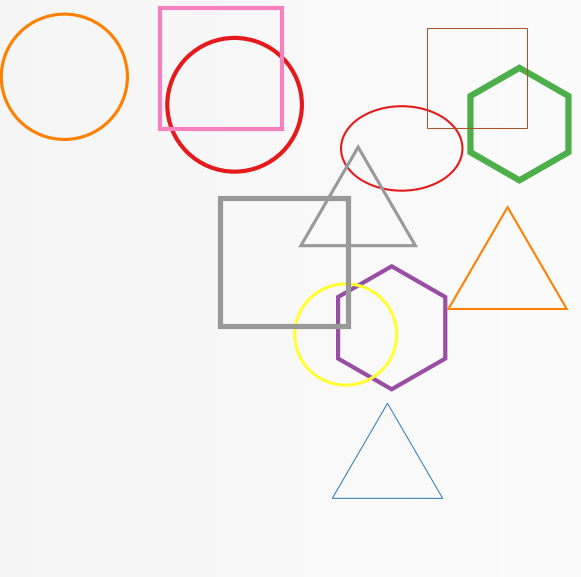[{"shape": "oval", "thickness": 1, "radius": 0.52, "center": [0.691, 0.742]}, {"shape": "circle", "thickness": 2, "radius": 0.58, "center": [0.404, 0.818]}, {"shape": "triangle", "thickness": 0.5, "radius": 0.55, "center": [0.667, 0.191]}, {"shape": "hexagon", "thickness": 3, "radius": 0.49, "center": [0.894, 0.784]}, {"shape": "hexagon", "thickness": 2, "radius": 0.53, "center": [0.674, 0.432]}, {"shape": "circle", "thickness": 1.5, "radius": 0.54, "center": [0.111, 0.866]}, {"shape": "triangle", "thickness": 1, "radius": 0.59, "center": [0.873, 0.523]}, {"shape": "circle", "thickness": 1.5, "radius": 0.44, "center": [0.595, 0.42]}, {"shape": "square", "thickness": 0.5, "radius": 0.43, "center": [0.821, 0.864]}, {"shape": "square", "thickness": 2, "radius": 0.52, "center": [0.38, 0.881]}, {"shape": "triangle", "thickness": 1.5, "radius": 0.57, "center": [0.616, 0.631]}, {"shape": "square", "thickness": 2.5, "radius": 0.55, "center": [0.488, 0.545]}]